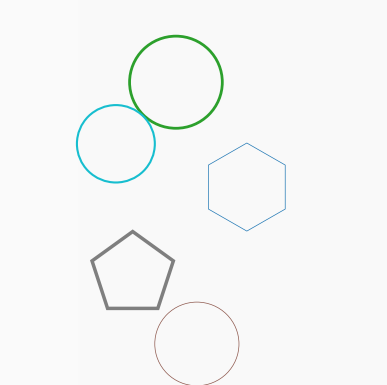[{"shape": "hexagon", "thickness": 0.5, "radius": 0.57, "center": [0.637, 0.514]}, {"shape": "circle", "thickness": 2, "radius": 0.6, "center": [0.454, 0.786]}, {"shape": "circle", "thickness": 0.5, "radius": 0.54, "center": [0.508, 0.107]}, {"shape": "pentagon", "thickness": 2.5, "radius": 0.55, "center": [0.342, 0.288]}, {"shape": "circle", "thickness": 1.5, "radius": 0.5, "center": [0.299, 0.627]}]